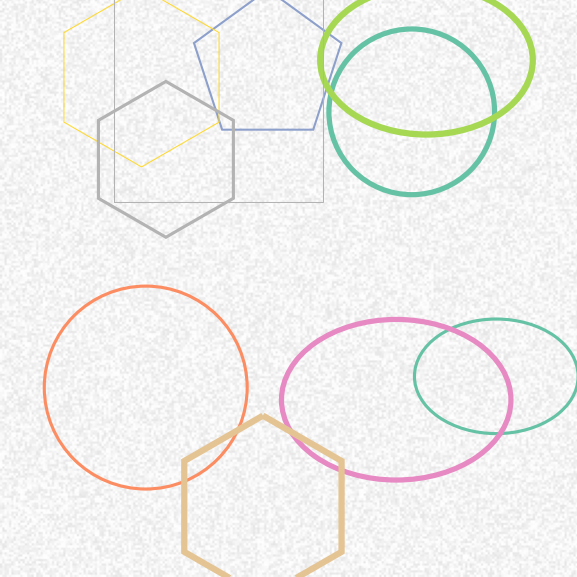[{"shape": "oval", "thickness": 1.5, "radius": 0.71, "center": [0.859, 0.347]}, {"shape": "circle", "thickness": 2.5, "radius": 0.72, "center": [0.713, 0.805]}, {"shape": "circle", "thickness": 1.5, "radius": 0.88, "center": [0.252, 0.328]}, {"shape": "pentagon", "thickness": 1, "radius": 0.67, "center": [0.464, 0.883]}, {"shape": "oval", "thickness": 2.5, "radius": 0.99, "center": [0.686, 0.307]}, {"shape": "oval", "thickness": 3, "radius": 0.92, "center": [0.739, 0.895]}, {"shape": "hexagon", "thickness": 0.5, "radius": 0.78, "center": [0.245, 0.865]}, {"shape": "hexagon", "thickness": 3, "radius": 0.79, "center": [0.455, 0.122]}, {"shape": "square", "thickness": 0.5, "radius": 0.9, "center": [0.378, 0.83]}, {"shape": "hexagon", "thickness": 1.5, "radius": 0.67, "center": [0.287, 0.723]}]